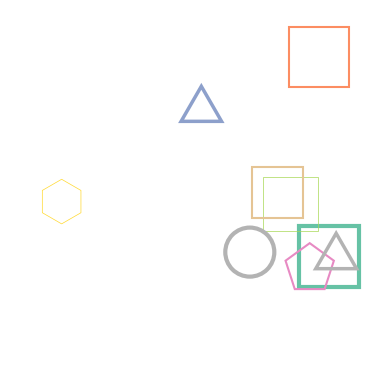[{"shape": "square", "thickness": 3, "radius": 0.39, "center": [0.854, 0.333]}, {"shape": "square", "thickness": 1.5, "radius": 0.39, "center": [0.829, 0.852]}, {"shape": "triangle", "thickness": 2.5, "radius": 0.3, "center": [0.523, 0.715]}, {"shape": "pentagon", "thickness": 1.5, "radius": 0.33, "center": [0.804, 0.302]}, {"shape": "square", "thickness": 0.5, "radius": 0.35, "center": [0.755, 0.47]}, {"shape": "hexagon", "thickness": 0.5, "radius": 0.29, "center": [0.16, 0.476]}, {"shape": "square", "thickness": 1.5, "radius": 0.33, "center": [0.721, 0.5]}, {"shape": "triangle", "thickness": 2.5, "radius": 0.31, "center": [0.873, 0.333]}, {"shape": "circle", "thickness": 3, "radius": 0.32, "center": [0.649, 0.345]}]